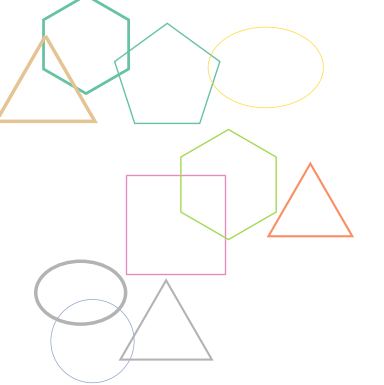[{"shape": "hexagon", "thickness": 2, "radius": 0.64, "center": [0.224, 0.885]}, {"shape": "pentagon", "thickness": 1, "radius": 0.72, "center": [0.434, 0.796]}, {"shape": "triangle", "thickness": 1.5, "radius": 0.63, "center": [0.806, 0.449]}, {"shape": "circle", "thickness": 0.5, "radius": 0.54, "center": [0.24, 0.114]}, {"shape": "square", "thickness": 1, "radius": 0.65, "center": [0.455, 0.417]}, {"shape": "hexagon", "thickness": 1, "radius": 0.71, "center": [0.594, 0.521]}, {"shape": "oval", "thickness": 0.5, "radius": 0.75, "center": [0.69, 0.825]}, {"shape": "triangle", "thickness": 2.5, "radius": 0.74, "center": [0.118, 0.759]}, {"shape": "oval", "thickness": 2.5, "radius": 0.58, "center": [0.21, 0.24]}, {"shape": "triangle", "thickness": 1.5, "radius": 0.69, "center": [0.431, 0.135]}]